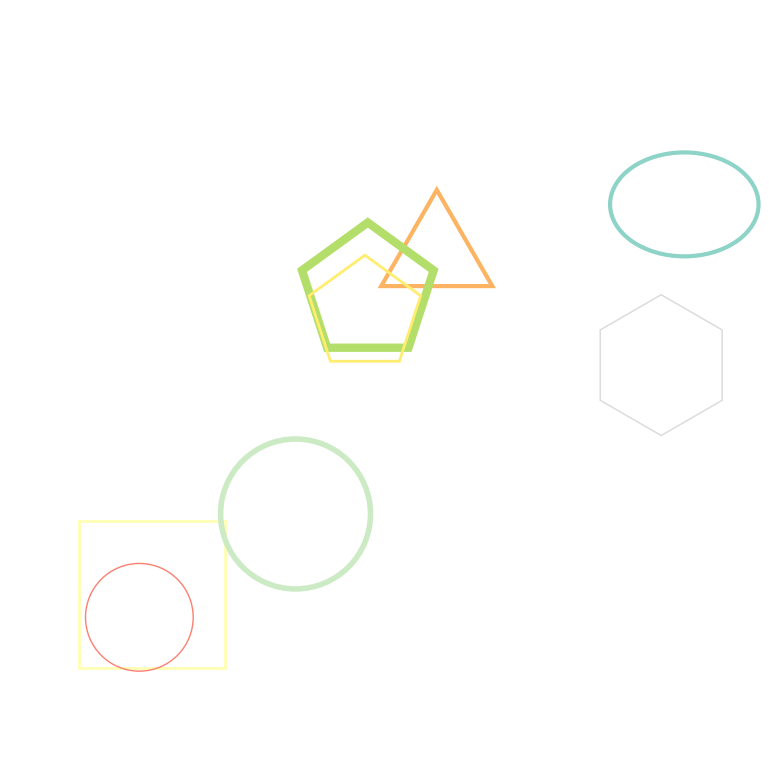[{"shape": "oval", "thickness": 1.5, "radius": 0.48, "center": [0.889, 0.735]}, {"shape": "square", "thickness": 1, "radius": 0.48, "center": [0.197, 0.228]}, {"shape": "circle", "thickness": 0.5, "radius": 0.35, "center": [0.181, 0.198]}, {"shape": "triangle", "thickness": 1.5, "radius": 0.42, "center": [0.567, 0.67]}, {"shape": "pentagon", "thickness": 3, "radius": 0.45, "center": [0.478, 0.621]}, {"shape": "hexagon", "thickness": 0.5, "radius": 0.46, "center": [0.859, 0.526]}, {"shape": "circle", "thickness": 2, "radius": 0.49, "center": [0.384, 0.333]}, {"shape": "pentagon", "thickness": 1, "radius": 0.38, "center": [0.474, 0.592]}]